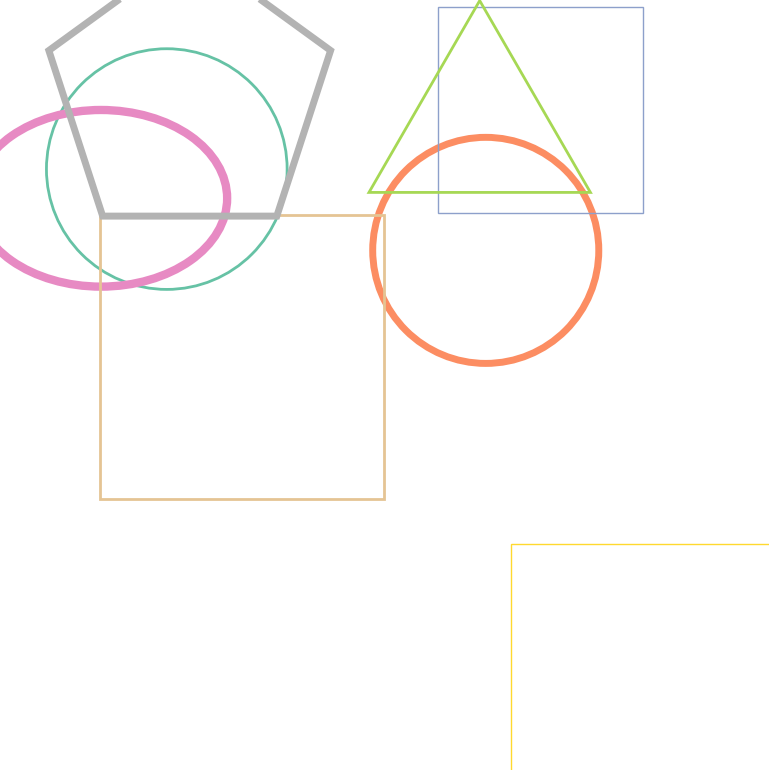[{"shape": "circle", "thickness": 1, "radius": 0.78, "center": [0.217, 0.78]}, {"shape": "circle", "thickness": 2.5, "radius": 0.73, "center": [0.631, 0.675]}, {"shape": "square", "thickness": 0.5, "radius": 0.67, "center": [0.702, 0.857]}, {"shape": "oval", "thickness": 3, "radius": 0.82, "center": [0.131, 0.742]}, {"shape": "triangle", "thickness": 1, "radius": 0.83, "center": [0.623, 0.833]}, {"shape": "square", "thickness": 0.5, "radius": 0.94, "center": [0.852, 0.105]}, {"shape": "square", "thickness": 1, "radius": 0.92, "center": [0.314, 0.537]}, {"shape": "pentagon", "thickness": 2.5, "radius": 0.96, "center": [0.246, 0.875]}]